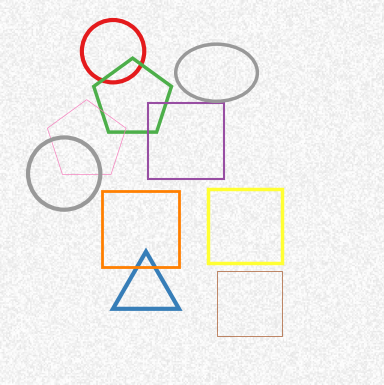[{"shape": "circle", "thickness": 3, "radius": 0.41, "center": [0.294, 0.867]}, {"shape": "triangle", "thickness": 3, "radius": 0.5, "center": [0.379, 0.247]}, {"shape": "pentagon", "thickness": 2.5, "radius": 0.53, "center": [0.344, 0.743]}, {"shape": "square", "thickness": 1.5, "radius": 0.49, "center": [0.484, 0.635]}, {"shape": "square", "thickness": 2, "radius": 0.49, "center": [0.365, 0.405]}, {"shape": "square", "thickness": 2.5, "radius": 0.48, "center": [0.637, 0.414]}, {"shape": "square", "thickness": 0.5, "radius": 0.42, "center": [0.648, 0.212]}, {"shape": "pentagon", "thickness": 0.5, "radius": 0.54, "center": [0.225, 0.634]}, {"shape": "circle", "thickness": 3, "radius": 0.47, "center": [0.167, 0.549]}, {"shape": "oval", "thickness": 2.5, "radius": 0.53, "center": [0.562, 0.811]}]